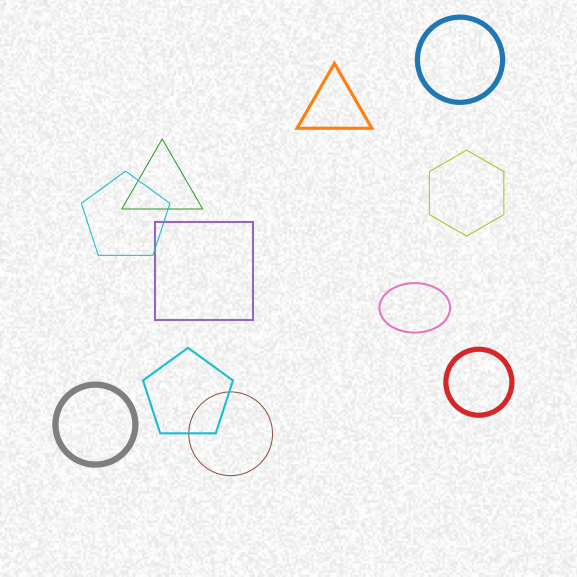[{"shape": "circle", "thickness": 2.5, "radius": 0.37, "center": [0.797, 0.896]}, {"shape": "triangle", "thickness": 1.5, "radius": 0.37, "center": [0.579, 0.814]}, {"shape": "triangle", "thickness": 0.5, "radius": 0.4, "center": [0.281, 0.678]}, {"shape": "circle", "thickness": 2.5, "radius": 0.29, "center": [0.829, 0.337]}, {"shape": "square", "thickness": 1, "radius": 0.42, "center": [0.353, 0.53]}, {"shape": "circle", "thickness": 0.5, "radius": 0.36, "center": [0.399, 0.248]}, {"shape": "oval", "thickness": 1, "radius": 0.31, "center": [0.718, 0.466]}, {"shape": "circle", "thickness": 3, "radius": 0.35, "center": [0.165, 0.264]}, {"shape": "hexagon", "thickness": 0.5, "radius": 0.37, "center": [0.808, 0.665]}, {"shape": "pentagon", "thickness": 1, "radius": 0.41, "center": [0.326, 0.315]}, {"shape": "pentagon", "thickness": 0.5, "radius": 0.4, "center": [0.218, 0.622]}]